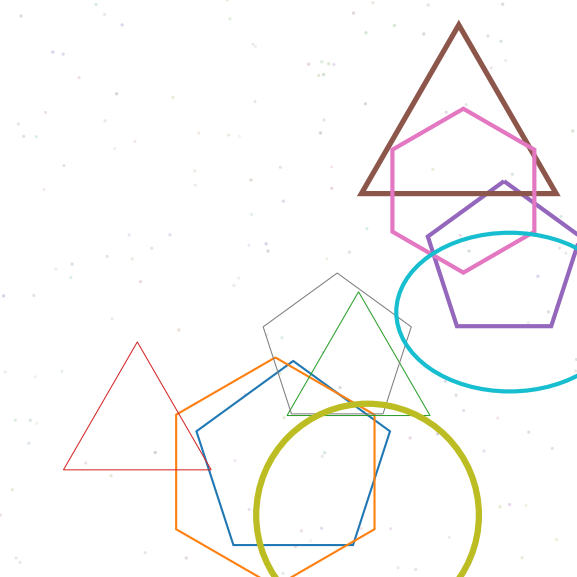[{"shape": "pentagon", "thickness": 1, "radius": 0.88, "center": [0.508, 0.198]}, {"shape": "hexagon", "thickness": 1, "radius": 0.99, "center": [0.477, 0.182]}, {"shape": "triangle", "thickness": 0.5, "radius": 0.71, "center": [0.621, 0.351]}, {"shape": "triangle", "thickness": 0.5, "radius": 0.74, "center": [0.238, 0.259]}, {"shape": "pentagon", "thickness": 2, "radius": 0.69, "center": [0.873, 0.547]}, {"shape": "triangle", "thickness": 2.5, "radius": 0.97, "center": [0.794, 0.761]}, {"shape": "hexagon", "thickness": 2, "radius": 0.71, "center": [0.802, 0.669]}, {"shape": "pentagon", "thickness": 0.5, "radius": 0.67, "center": [0.584, 0.392]}, {"shape": "circle", "thickness": 3, "radius": 0.96, "center": [0.636, 0.107]}, {"shape": "oval", "thickness": 2, "radius": 0.98, "center": [0.882, 0.459]}]